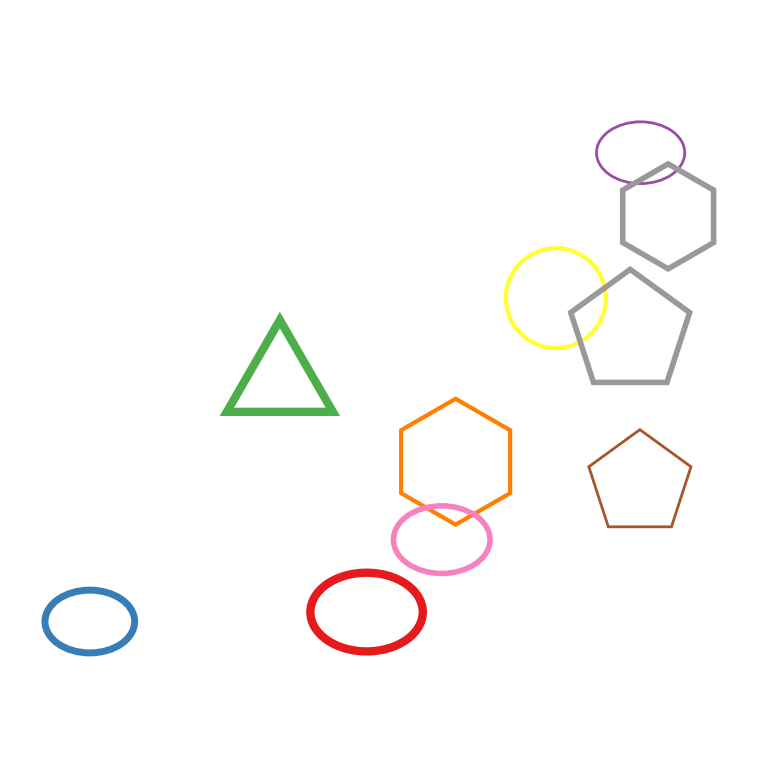[{"shape": "oval", "thickness": 3, "radius": 0.37, "center": [0.476, 0.205]}, {"shape": "oval", "thickness": 2.5, "radius": 0.29, "center": [0.117, 0.193]}, {"shape": "triangle", "thickness": 3, "radius": 0.4, "center": [0.363, 0.505]}, {"shape": "oval", "thickness": 1, "radius": 0.29, "center": [0.832, 0.802]}, {"shape": "hexagon", "thickness": 1.5, "radius": 0.41, "center": [0.592, 0.4]}, {"shape": "circle", "thickness": 1.5, "radius": 0.32, "center": [0.722, 0.613]}, {"shape": "pentagon", "thickness": 1, "radius": 0.35, "center": [0.831, 0.372]}, {"shape": "oval", "thickness": 2, "radius": 0.31, "center": [0.574, 0.299]}, {"shape": "pentagon", "thickness": 2, "radius": 0.41, "center": [0.818, 0.569]}, {"shape": "hexagon", "thickness": 2, "radius": 0.34, "center": [0.868, 0.719]}]